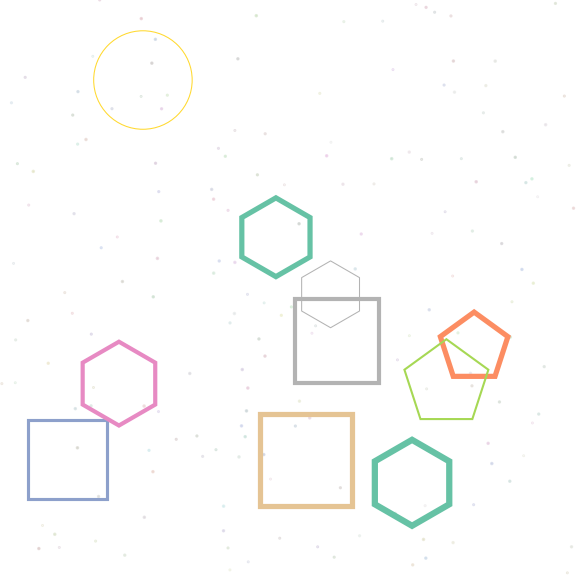[{"shape": "hexagon", "thickness": 2.5, "radius": 0.34, "center": [0.478, 0.588]}, {"shape": "hexagon", "thickness": 3, "radius": 0.37, "center": [0.714, 0.163]}, {"shape": "pentagon", "thickness": 2.5, "radius": 0.31, "center": [0.821, 0.397]}, {"shape": "square", "thickness": 1.5, "radius": 0.34, "center": [0.117, 0.204]}, {"shape": "hexagon", "thickness": 2, "radius": 0.36, "center": [0.206, 0.335]}, {"shape": "pentagon", "thickness": 1, "radius": 0.38, "center": [0.773, 0.335]}, {"shape": "circle", "thickness": 0.5, "radius": 0.43, "center": [0.247, 0.861]}, {"shape": "square", "thickness": 2.5, "radius": 0.4, "center": [0.53, 0.203]}, {"shape": "hexagon", "thickness": 0.5, "radius": 0.29, "center": [0.572, 0.49]}, {"shape": "square", "thickness": 2, "radius": 0.36, "center": [0.584, 0.409]}]